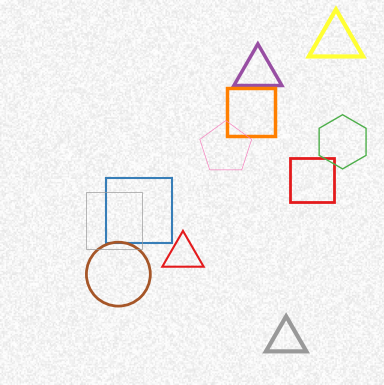[{"shape": "triangle", "thickness": 1.5, "radius": 0.31, "center": [0.475, 0.338]}, {"shape": "square", "thickness": 2, "radius": 0.29, "center": [0.81, 0.531]}, {"shape": "square", "thickness": 1.5, "radius": 0.43, "center": [0.361, 0.453]}, {"shape": "hexagon", "thickness": 1, "radius": 0.35, "center": [0.89, 0.632]}, {"shape": "triangle", "thickness": 2.5, "radius": 0.36, "center": [0.67, 0.814]}, {"shape": "square", "thickness": 2.5, "radius": 0.31, "center": [0.651, 0.71]}, {"shape": "triangle", "thickness": 3, "radius": 0.41, "center": [0.873, 0.894]}, {"shape": "circle", "thickness": 2, "radius": 0.41, "center": [0.307, 0.288]}, {"shape": "pentagon", "thickness": 0.5, "radius": 0.35, "center": [0.586, 0.616]}, {"shape": "triangle", "thickness": 3, "radius": 0.3, "center": [0.743, 0.118]}, {"shape": "square", "thickness": 0.5, "radius": 0.37, "center": [0.296, 0.427]}]